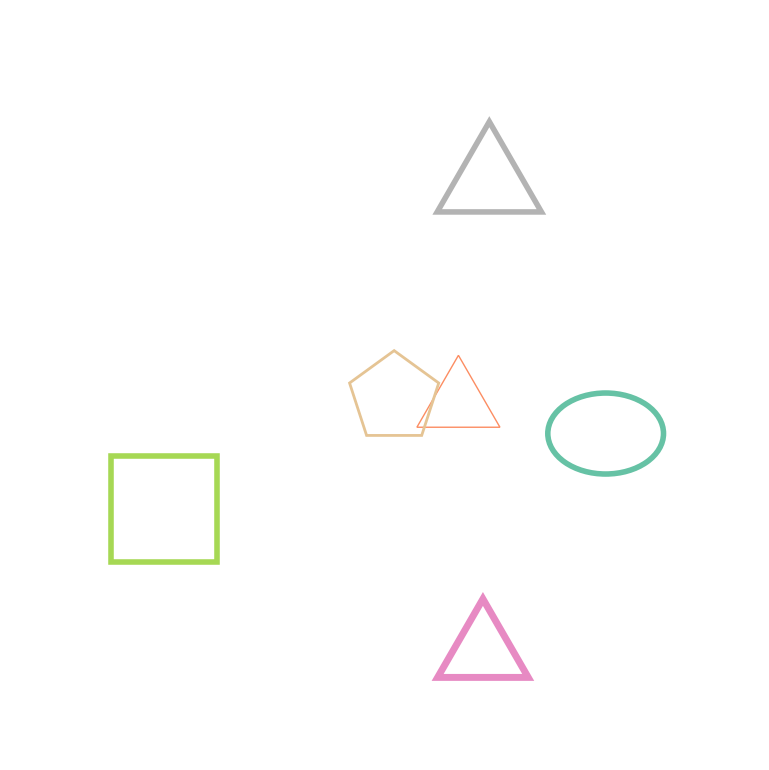[{"shape": "oval", "thickness": 2, "radius": 0.38, "center": [0.787, 0.437]}, {"shape": "triangle", "thickness": 0.5, "radius": 0.31, "center": [0.595, 0.476]}, {"shape": "triangle", "thickness": 2.5, "radius": 0.34, "center": [0.627, 0.154]}, {"shape": "square", "thickness": 2, "radius": 0.35, "center": [0.213, 0.339]}, {"shape": "pentagon", "thickness": 1, "radius": 0.3, "center": [0.512, 0.484]}, {"shape": "triangle", "thickness": 2, "radius": 0.39, "center": [0.635, 0.764]}]